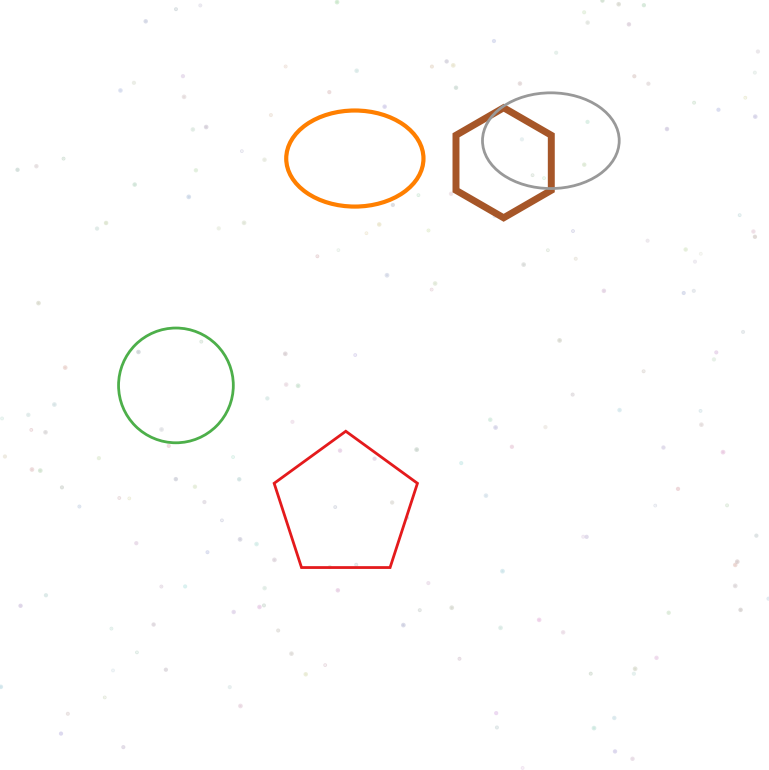[{"shape": "pentagon", "thickness": 1, "radius": 0.49, "center": [0.449, 0.342]}, {"shape": "circle", "thickness": 1, "radius": 0.37, "center": [0.228, 0.499]}, {"shape": "oval", "thickness": 1.5, "radius": 0.45, "center": [0.461, 0.794]}, {"shape": "hexagon", "thickness": 2.5, "radius": 0.36, "center": [0.654, 0.789]}, {"shape": "oval", "thickness": 1, "radius": 0.44, "center": [0.715, 0.817]}]